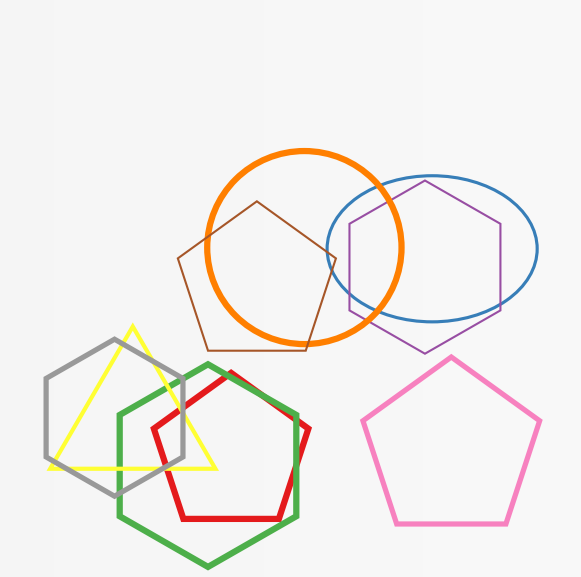[{"shape": "pentagon", "thickness": 3, "radius": 0.7, "center": [0.398, 0.214]}, {"shape": "oval", "thickness": 1.5, "radius": 0.9, "center": [0.743, 0.568]}, {"shape": "hexagon", "thickness": 3, "radius": 0.88, "center": [0.358, 0.193]}, {"shape": "hexagon", "thickness": 1, "radius": 0.75, "center": [0.731, 0.537]}, {"shape": "circle", "thickness": 3, "radius": 0.84, "center": [0.524, 0.57]}, {"shape": "triangle", "thickness": 2, "radius": 0.82, "center": [0.228, 0.27]}, {"shape": "pentagon", "thickness": 1, "radius": 0.71, "center": [0.442, 0.508]}, {"shape": "pentagon", "thickness": 2.5, "radius": 0.8, "center": [0.776, 0.221]}, {"shape": "hexagon", "thickness": 2.5, "radius": 0.68, "center": [0.197, 0.276]}]